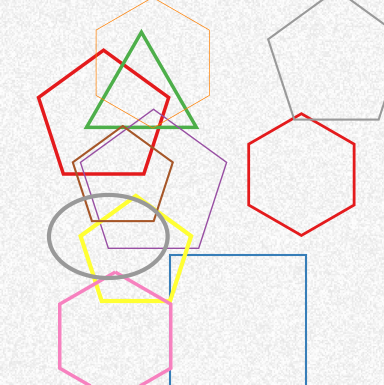[{"shape": "hexagon", "thickness": 2, "radius": 0.79, "center": [0.783, 0.547]}, {"shape": "pentagon", "thickness": 2.5, "radius": 0.89, "center": [0.269, 0.692]}, {"shape": "square", "thickness": 1.5, "radius": 0.88, "center": [0.619, 0.16]}, {"shape": "triangle", "thickness": 2.5, "radius": 0.82, "center": [0.367, 0.752]}, {"shape": "pentagon", "thickness": 1, "radius": 1.0, "center": [0.399, 0.517]}, {"shape": "hexagon", "thickness": 0.5, "radius": 0.85, "center": [0.397, 0.837]}, {"shape": "pentagon", "thickness": 3, "radius": 0.75, "center": [0.353, 0.34]}, {"shape": "pentagon", "thickness": 1.5, "radius": 0.68, "center": [0.319, 0.536]}, {"shape": "hexagon", "thickness": 2.5, "radius": 0.83, "center": [0.299, 0.127]}, {"shape": "pentagon", "thickness": 1.5, "radius": 0.93, "center": [0.874, 0.84]}, {"shape": "oval", "thickness": 3, "radius": 0.77, "center": [0.281, 0.386]}]